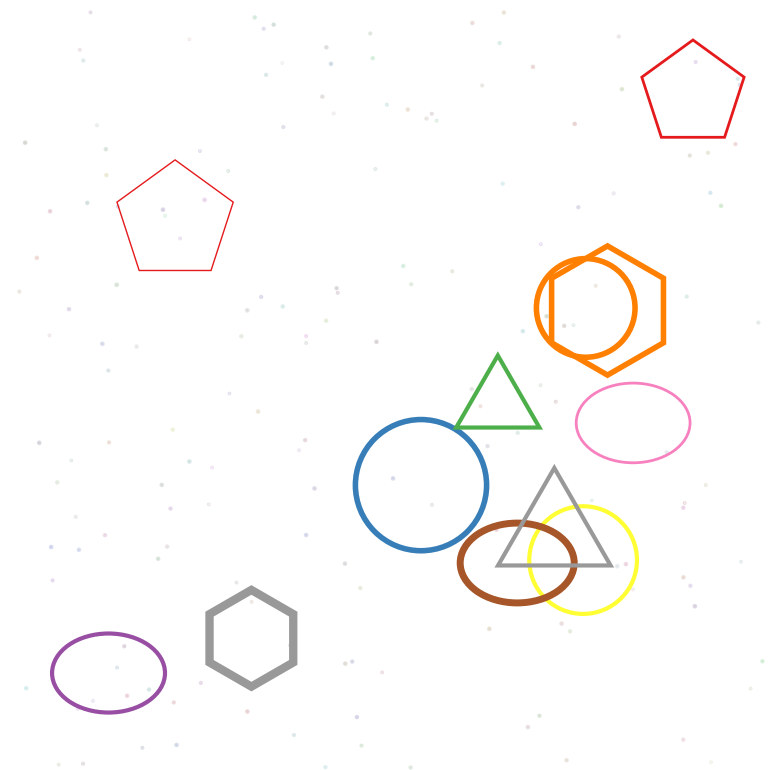[{"shape": "pentagon", "thickness": 1, "radius": 0.35, "center": [0.9, 0.878]}, {"shape": "pentagon", "thickness": 0.5, "radius": 0.4, "center": [0.227, 0.713]}, {"shape": "circle", "thickness": 2, "radius": 0.43, "center": [0.547, 0.37]}, {"shape": "triangle", "thickness": 1.5, "radius": 0.31, "center": [0.647, 0.476]}, {"shape": "oval", "thickness": 1.5, "radius": 0.37, "center": [0.141, 0.126]}, {"shape": "hexagon", "thickness": 2, "radius": 0.42, "center": [0.789, 0.597]}, {"shape": "circle", "thickness": 2, "radius": 0.32, "center": [0.761, 0.6]}, {"shape": "circle", "thickness": 1.5, "radius": 0.35, "center": [0.757, 0.273]}, {"shape": "oval", "thickness": 2.5, "radius": 0.37, "center": [0.672, 0.269]}, {"shape": "oval", "thickness": 1, "radius": 0.37, "center": [0.822, 0.451]}, {"shape": "triangle", "thickness": 1.5, "radius": 0.42, "center": [0.72, 0.308]}, {"shape": "hexagon", "thickness": 3, "radius": 0.31, "center": [0.326, 0.171]}]